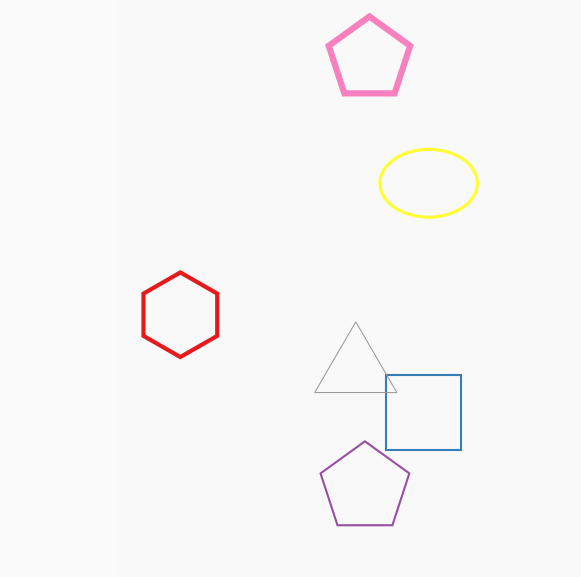[{"shape": "hexagon", "thickness": 2, "radius": 0.37, "center": [0.31, 0.454]}, {"shape": "square", "thickness": 1, "radius": 0.32, "center": [0.729, 0.284]}, {"shape": "pentagon", "thickness": 1, "radius": 0.4, "center": [0.628, 0.155]}, {"shape": "oval", "thickness": 1.5, "radius": 0.42, "center": [0.737, 0.682]}, {"shape": "pentagon", "thickness": 3, "radius": 0.37, "center": [0.636, 0.897]}, {"shape": "triangle", "thickness": 0.5, "radius": 0.41, "center": [0.612, 0.36]}]